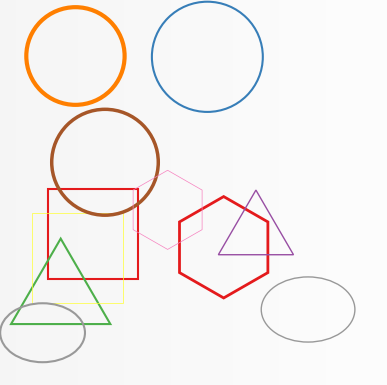[{"shape": "square", "thickness": 1.5, "radius": 0.58, "center": [0.239, 0.392]}, {"shape": "hexagon", "thickness": 2, "radius": 0.66, "center": [0.577, 0.358]}, {"shape": "circle", "thickness": 1.5, "radius": 0.72, "center": [0.535, 0.852]}, {"shape": "triangle", "thickness": 1.5, "radius": 0.74, "center": [0.157, 0.232]}, {"shape": "triangle", "thickness": 1, "radius": 0.56, "center": [0.66, 0.394]}, {"shape": "circle", "thickness": 3, "radius": 0.63, "center": [0.195, 0.855]}, {"shape": "square", "thickness": 0.5, "radius": 0.59, "center": [0.2, 0.329]}, {"shape": "circle", "thickness": 2.5, "radius": 0.69, "center": [0.271, 0.579]}, {"shape": "hexagon", "thickness": 0.5, "radius": 0.51, "center": [0.433, 0.455]}, {"shape": "oval", "thickness": 1.5, "radius": 0.55, "center": [0.11, 0.136]}, {"shape": "oval", "thickness": 1, "radius": 0.6, "center": [0.795, 0.196]}]